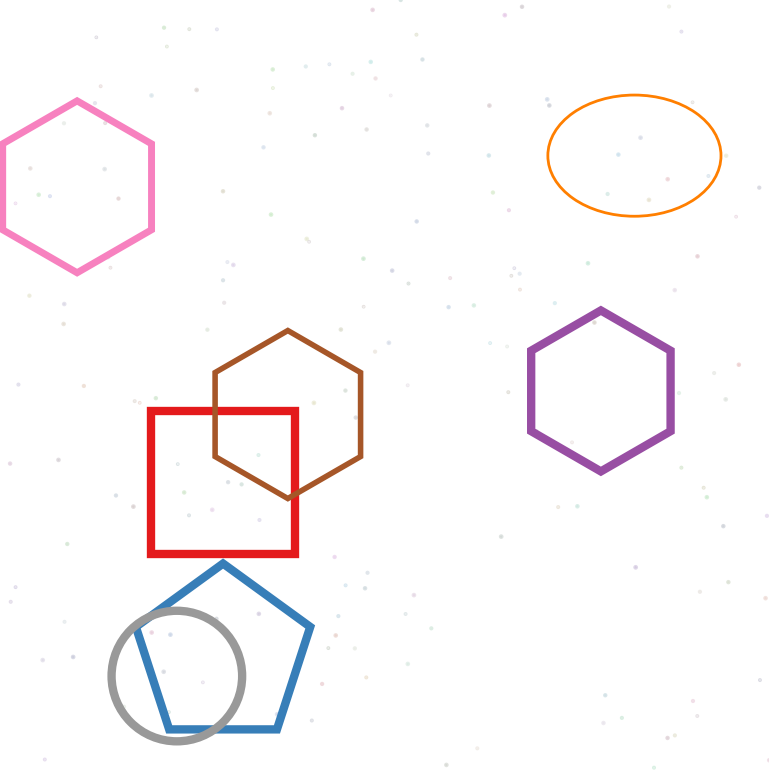[{"shape": "square", "thickness": 3, "radius": 0.47, "center": [0.29, 0.373]}, {"shape": "pentagon", "thickness": 3, "radius": 0.6, "center": [0.29, 0.149]}, {"shape": "hexagon", "thickness": 3, "radius": 0.52, "center": [0.78, 0.492]}, {"shape": "oval", "thickness": 1, "radius": 0.56, "center": [0.824, 0.798]}, {"shape": "hexagon", "thickness": 2, "radius": 0.55, "center": [0.374, 0.462]}, {"shape": "hexagon", "thickness": 2.5, "radius": 0.56, "center": [0.1, 0.757]}, {"shape": "circle", "thickness": 3, "radius": 0.42, "center": [0.23, 0.122]}]